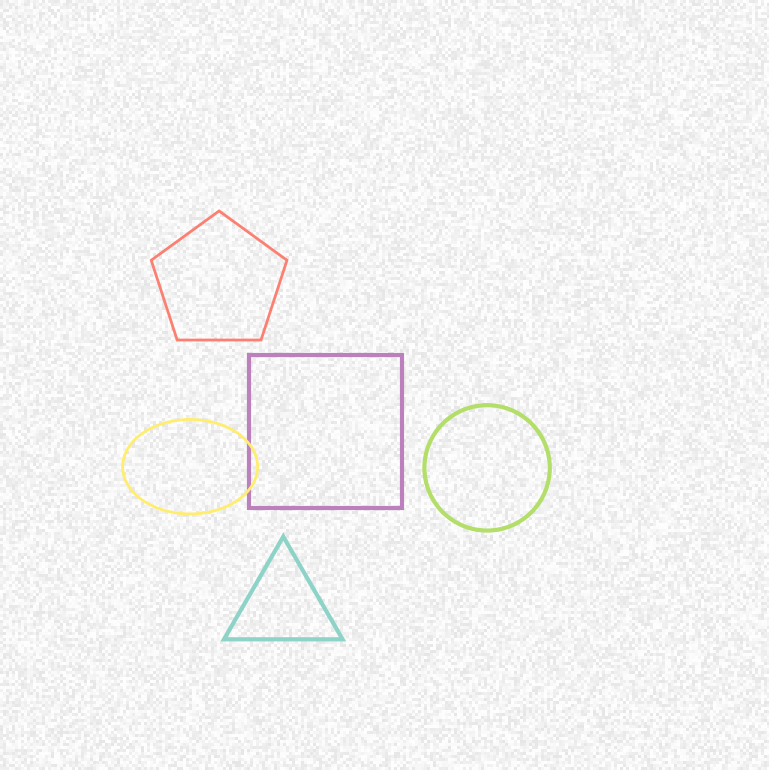[{"shape": "triangle", "thickness": 1.5, "radius": 0.44, "center": [0.368, 0.214]}, {"shape": "pentagon", "thickness": 1, "radius": 0.46, "center": [0.285, 0.633]}, {"shape": "circle", "thickness": 1.5, "radius": 0.41, "center": [0.633, 0.392]}, {"shape": "square", "thickness": 1.5, "radius": 0.5, "center": [0.423, 0.44]}, {"shape": "oval", "thickness": 1, "radius": 0.44, "center": [0.247, 0.394]}]